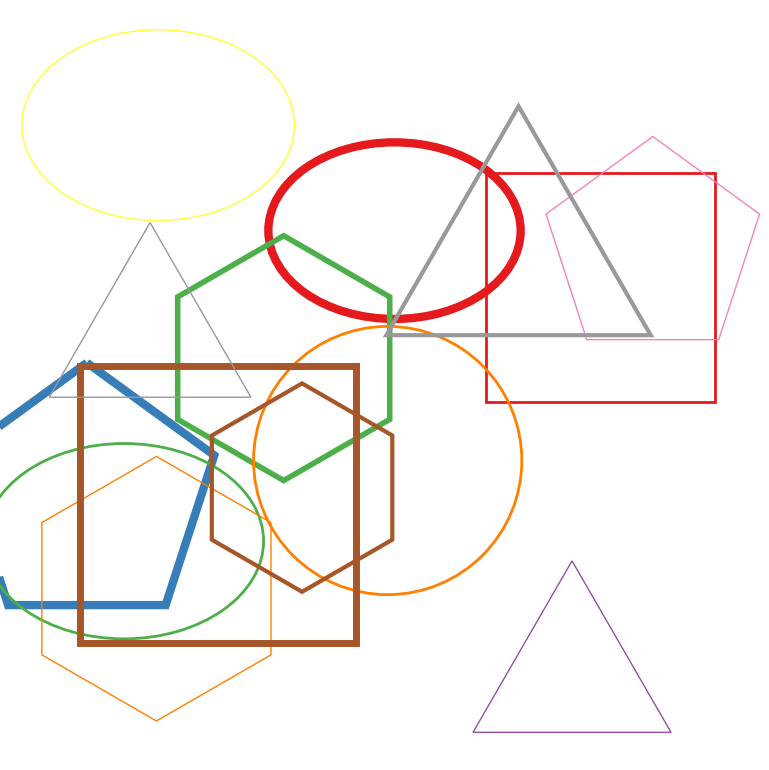[{"shape": "oval", "thickness": 3, "radius": 0.82, "center": [0.512, 0.7]}, {"shape": "square", "thickness": 1, "radius": 0.74, "center": [0.78, 0.627]}, {"shape": "pentagon", "thickness": 3, "radius": 0.87, "center": [0.113, 0.355]}, {"shape": "oval", "thickness": 1, "radius": 0.91, "center": [0.161, 0.297]}, {"shape": "hexagon", "thickness": 2, "radius": 0.79, "center": [0.368, 0.535]}, {"shape": "triangle", "thickness": 0.5, "radius": 0.74, "center": [0.743, 0.123]}, {"shape": "hexagon", "thickness": 0.5, "radius": 0.86, "center": [0.203, 0.235]}, {"shape": "circle", "thickness": 1, "radius": 0.87, "center": [0.503, 0.402]}, {"shape": "oval", "thickness": 0.5, "radius": 0.88, "center": [0.205, 0.838]}, {"shape": "hexagon", "thickness": 1.5, "radius": 0.68, "center": [0.392, 0.367]}, {"shape": "square", "thickness": 2.5, "radius": 0.9, "center": [0.283, 0.344]}, {"shape": "pentagon", "thickness": 0.5, "radius": 0.73, "center": [0.848, 0.677]}, {"shape": "triangle", "thickness": 0.5, "radius": 0.76, "center": [0.195, 0.56]}, {"shape": "triangle", "thickness": 1.5, "radius": 0.99, "center": [0.673, 0.664]}]